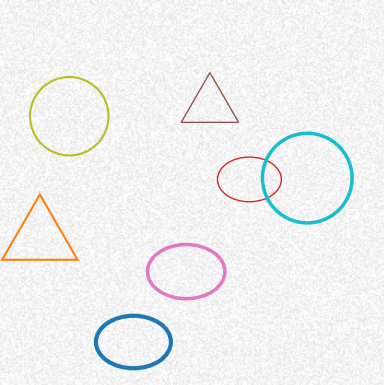[{"shape": "oval", "thickness": 3, "radius": 0.49, "center": [0.347, 0.112]}, {"shape": "triangle", "thickness": 1.5, "radius": 0.57, "center": [0.103, 0.382]}, {"shape": "oval", "thickness": 1, "radius": 0.41, "center": [0.648, 0.534]}, {"shape": "triangle", "thickness": 1, "radius": 0.43, "center": [0.545, 0.725]}, {"shape": "oval", "thickness": 2.5, "radius": 0.5, "center": [0.484, 0.295]}, {"shape": "circle", "thickness": 1.5, "radius": 0.51, "center": [0.18, 0.698]}, {"shape": "circle", "thickness": 2.5, "radius": 0.58, "center": [0.798, 0.537]}]